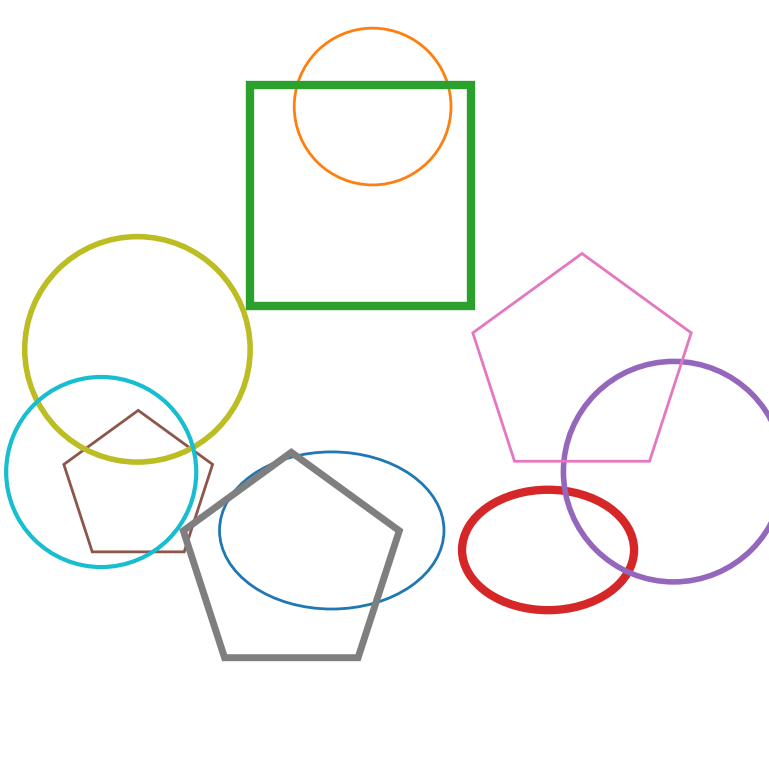[{"shape": "oval", "thickness": 1, "radius": 0.73, "center": [0.431, 0.311]}, {"shape": "circle", "thickness": 1, "radius": 0.51, "center": [0.484, 0.862]}, {"shape": "square", "thickness": 3, "radius": 0.72, "center": [0.468, 0.747]}, {"shape": "oval", "thickness": 3, "radius": 0.56, "center": [0.712, 0.286]}, {"shape": "circle", "thickness": 2, "radius": 0.72, "center": [0.875, 0.387]}, {"shape": "pentagon", "thickness": 1, "radius": 0.51, "center": [0.18, 0.365]}, {"shape": "pentagon", "thickness": 1, "radius": 0.75, "center": [0.756, 0.522]}, {"shape": "pentagon", "thickness": 2.5, "radius": 0.74, "center": [0.378, 0.265]}, {"shape": "circle", "thickness": 2, "radius": 0.73, "center": [0.178, 0.546]}, {"shape": "circle", "thickness": 1.5, "radius": 0.62, "center": [0.131, 0.387]}]